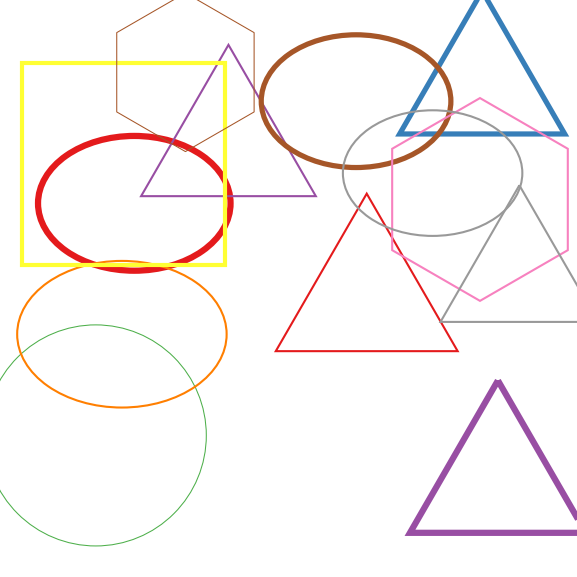[{"shape": "oval", "thickness": 3, "radius": 0.83, "center": [0.233, 0.647]}, {"shape": "triangle", "thickness": 1, "radius": 0.91, "center": [0.635, 0.482]}, {"shape": "triangle", "thickness": 2.5, "radius": 0.83, "center": [0.835, 0.85]}, {"shape": "circle", "thickness": 0.5, "radius": 0.96, "center": [0.166, 0.245]}, {"shape": "triangle", "thickness": 1, "radius": 0.87, "center": [0.396, 0.747]}, {"shape": "triangle", "thickness": 3, "radius": 0.88, "center": [0.862, 0.164]}, {"shape": "oval", "thickness": 1, "radius": 0.91, "center": [0.211, 0.42]}, {"shape": "square", "thickness": 2, "radius": 0.88, "center": [0.214, 0.715]}, {"shape": "hexagon", "thickness": 0.5, "radius": 0.69, "center": [0.321, 0.874]}, {"shape": "oval", "thickness": 2.5, "radius": 0.82, "center": [0.617, 0.824]}, {"shape": "hexagon", "thickness": 1, "radius": 0.88, "center": [0.831, 0.654]}, {"shape": "oval", "thickness": 1, "radius": 0.78, "center": [0.749, 0.699]}, {"shape": "triangle", "thickness": 1, "radius": 0.79, "center": [0.899, 0.521]}]